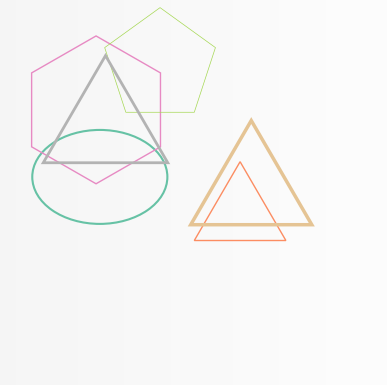[{"shape": "oval", "thickness": 1.5, "radius": 0.87, "center": [0.258, 0.54]}, {"shape": "triangle", "thickness": 1, "radius": 0.68, "center": [0.62, 0.444]}, {"shape": "hexagon", "thickness": 1, "radius": 0.96, "center": [0.248, 0.715]}, {"shape": "pentagon", "thickness": 0.5, "radius": 0.75, "center": [0.413, 0.83]}, {"shape": "triangle", "thickness": 2.5, "radius": 0.9, "center": [0.648, 0.507]}, {"shape": "triangle", "thickness": 2, "radius": 0.93, "center": [0.272, 0.67]}]